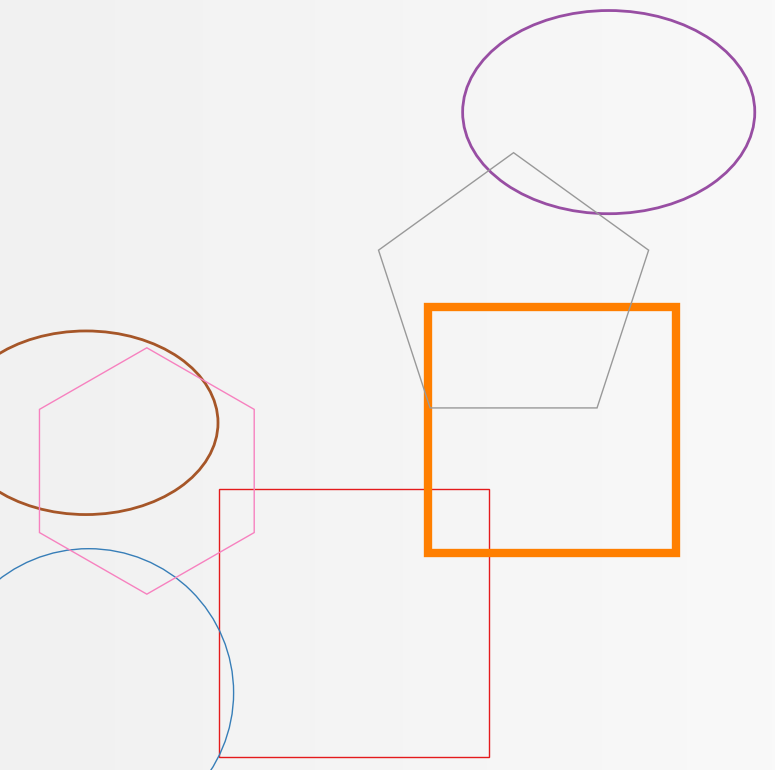[{"shape": "square", "thickness": 0.5, "radius": 0.87, "center": [0.457, 0.191]}, {"shape": "circle", "thickness": 0.5, "radius": 0.94, "center": [0.114, 0.1]}, {"shape": "oval", "thickness": 1, "radius": 0.94, "center": [0.785, 0.854]}, {"shape": "square", "thickness": 3, "radius": 0.8, "center": [0.712, 0.442]}, {"shape": "oval", "thickness": 1, "radius": 0.85, "center": [0.111, 0.451]}, {"shape": "hexagon", "thickness": 0.5, "radius": 0.8, "center": [0.189, 0.388]}, {"shape": "pentagon", "thickness": 0.5, "radius": 0.92, "center": [0.663, 0.618]}]